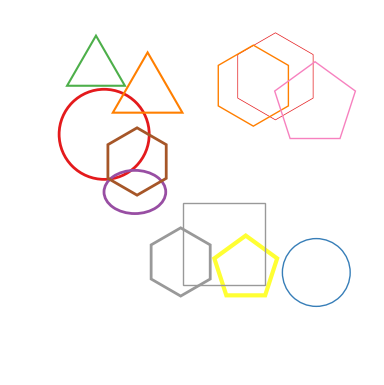[{"shape": "hexagon", "thickness": 0.5, "radius": 0.57, "center": [0.715, 0.802]}, {"shape": "circle", "thickness": 2, "radius": 0.58, "center": [0.271, 0.651]}, {"shape": "circle", "thickness": 1, "radius": 0.44, "center": [0.822, 0.292]}, {"shape": "triangle", "thickness": 1.5, "radius": 0.43, "center": [0.249, 0.821]}, {"shape": "oval", "thickness": 2, "radius": 0.4, "center": [0.35, 0.501]}, {"shape": "triangle", "thickness": 1.5, "radius": 0.52, "center": [0.383, 0.76]}, {"shape": "hexagon", "thickness": 1, "radius": 0.53, "center": [0.658, 0.778]}, {"shape": "pentagon", "thickness": 3, "radius": 0.43, "center": [0.638, 0.302]}, {"shape": "hexagon", "thickness": 2, "radius": 0.44, "center": [0.356, 0.581]}, {"shape": "pentagon", "thickness": 1, "radius": 0.55, "center": [0.818, 0.729]}, {"shape": "square", "thickness": 1, "radius": 0.53, "center": [0.582, 0.366]}, {"shape": "hexagon", "thickness": 2, "radius": 0.44, "center": [0.469, 0.32]}]